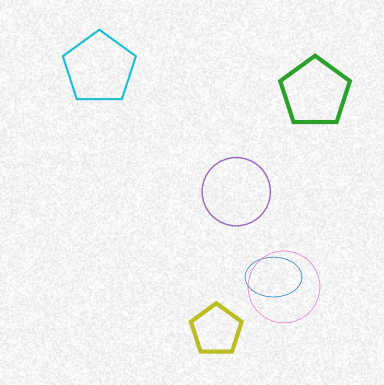[{"shape": "oval", "thickness": 0.5, "radius": 0.37, "center": [0.71, 0.28]}, {"shape": "pentagon", "thickness": 3, "radius": 0.48, "center": [0.818, 0.76]}, {"shape": "circle", "thickness": 1, "radius": 0.44, "center": [0.614, 0.502]}, {"shape": "circle", "thickness": 0.5, "radius": 0.47, "center": [0.738, 0.255]}, {"shape": "pentagon", "thickness": 3, "radius": 0.35, "center": [0.562, 0.143]}, {"shape": "pentagon", "thickness": 1.5, "radius": 0.5, "center": [0.258, 0.823]}]